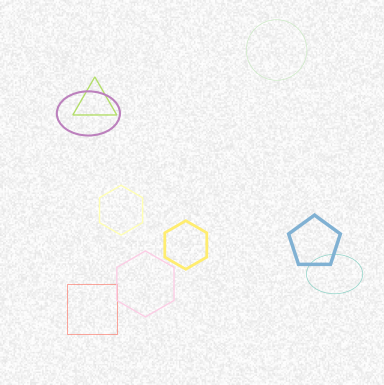[{"shape": "oval", "thickness": 0.5, "radius": 0.37, "center": [0.869, 0.288]}, {"shape": "hexagon", "thickness": 1, "radius": 0.32, "center": [0.314, 0.454]}, {"shape": "square", "thickness": 0.5, "radius": 0.32, "center": [0.24, 0.197]}, {"shape": "pentagon", "thickness": 2.5, "radius": 0.35, "center": [0.817, 0.371]}, {"shape": "triangle", "thickness": 1, "radius": 0.33, "center": [0.246, 0.734]}, {"shape": "hexagon", "thickness": 1, "radius": 0.43, "center": [0.378, 0.263]}, {"shape": "oval", "thickness": 1.5, "radius": 0.41, "center": [0.23, 0.705]}, {"shape": "circle", "thickness": 0.5, "radius": 0.39, "center": [0.718, 0.87]}, {"shape": "hexagon", "thickness": 2, "radius": 0.32, "center": [0.483, 0.364]}]